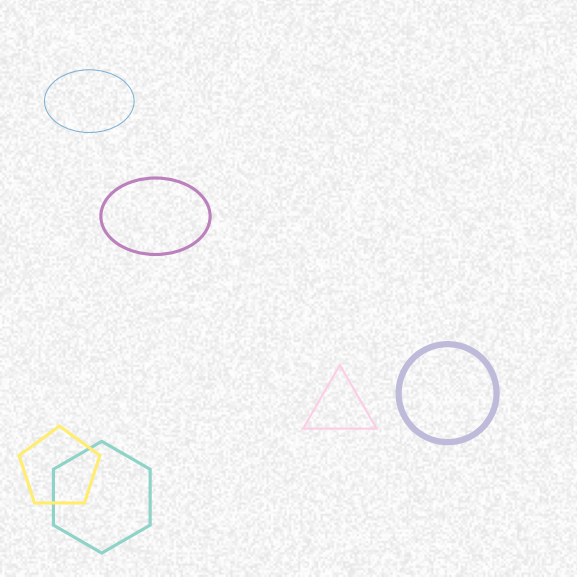[{"shape": "hexagon", "thickness": 1.5, "radius": 0.48, "center": [0.176, 0.138]}, {"shape": "circle", "thickness": 3, "radius": 0.42, "center": [0.775, 0.318]}, {"shape": "oval", "thickness": 0.5, "radius": 0.39, "center": [0.155, 0.824]}, {"shape": "triangle", "thickness": 1, "radius": 0.37, "center": [0.589, 0.294]}, {"shape": "oval", "thickness": 1.5, "radius": 0.47, "center": [0.269, 0.625]}, {"shape": "pentagon", "thickness": 1.5, "radius": 0.37, "center": [0.103, 0.188]}]